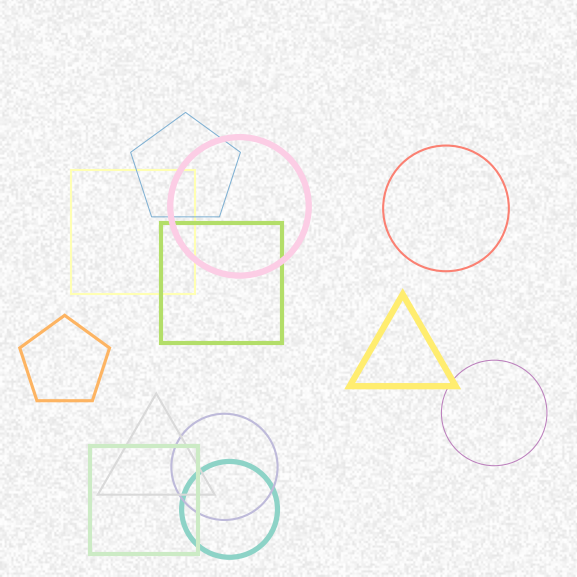[{"shape": "circle", "thickness": 2.5, "radius": 0.41, "center": [0.397, 0.117]}, {"shape": "square", "thickness": 1, "radius": 0.54, "center": [0.231, 0.598]}, {"shape": "circle", "thickness": 1, "radius": 0.46, "center": [0.389, 0.191]}, {"shape": "circle", "thickness": 1, "radius": 0.54, "center": [0.772, 0.638]}, {"shape": "pentagon", "thickness": 0.5, "radius": 0.5, "center": [0.321, 0.705]}, {"shape": "pentagon", "thickness": 1.5, "radius": 0.41, "center": [0.112, 0.371]}, {"shape": "square", "thickness": 2, "radius": 0.52, "center": [0.384, 0.509]}, {"shape": "circle", "thickness": 3, "radius": 0.6, "center": [0.415, 0.642]}, {"shape": "triangle", "thickness": 1, "radius": 0.58, "center": [0.271, 0.201]}, {"shape": "circle", "thickness": 0.5, "radius": 0.46, "center": [0.856, 0.284]}, {"shape": "square", "thickness": 2, "radius": 0.47, "center": [0.249, 0.132]}, {"shape": "triangle", "thickness": 3, "radius": 0.53, "center": [0.697, 0.383]}]